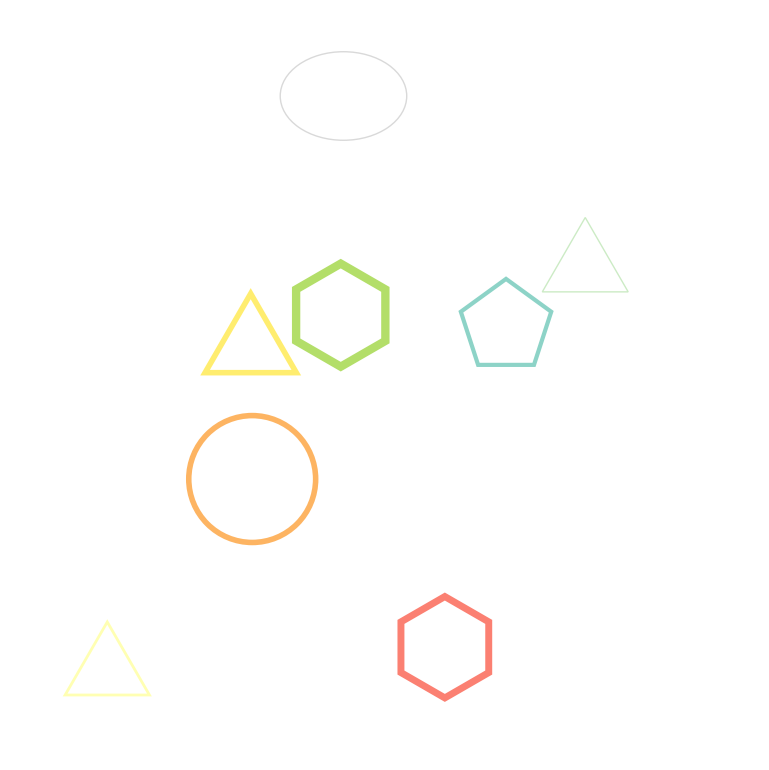[{"shape": "pentagon", "thickness": 1.5, "radius": 0.31, "center": [0.657, 0.576]}, {"shape": "triangle", "thickness": 1, "radius": 0.32, "center": [0.139, 0.129]}, {"shape": "hexagon", "thickness": 2.5, "radius": 0.33, "center": [0.578, 0.159]}, {"shape": "circle", "thickness": 2, "radius": 0.41, "center": [0.328, 0.378]}, {"shape": "hexagon", "thickness": 3, "radius": 0.33, "center": [0.443, 0.591]}, {"shape": "oval", "thickness": 0.5, "radius": 0.41, "center": [0.446, 0.875]}, {"shape": "triangle", "thickness": 0.5, "radius": 0.32, "center": [0.76, 0.653]}, {"shape": "triangle", "thickness": 2, "radius": 0.34, "center": [0.326, 0.55]}]